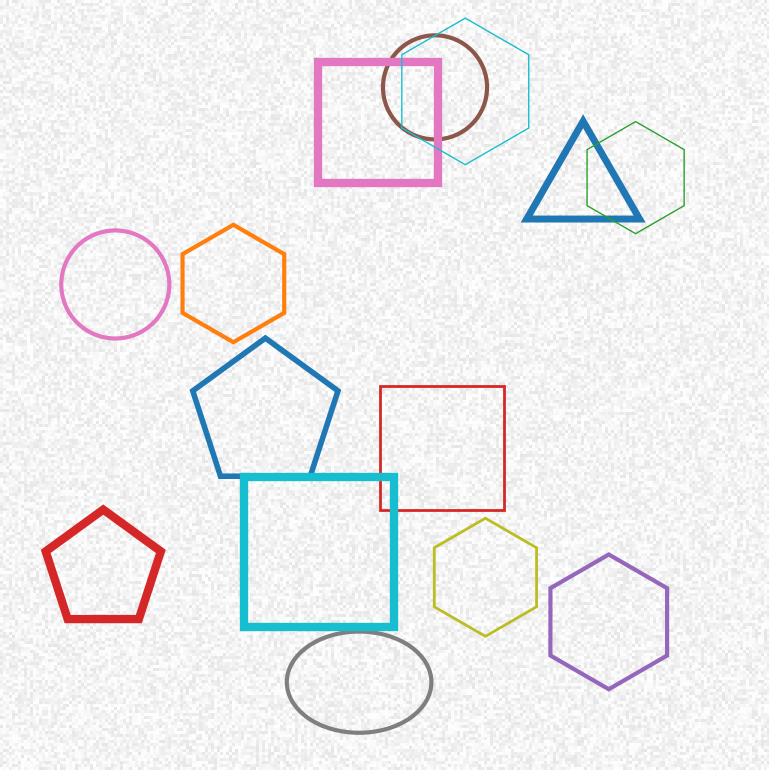[{"shape": "pentagon", "thickness": 2, "radius": 0.5, "center": [0.345, 0.462]}, {"shape": "triangle", "thickness": 2.5, "radius": 0.42, "center": [0.757, 0.758]}, {"shape": "hexagon", "thickness": 1.5, "radius": 0.38, "center": [0.303, 0.632]}, {"shape": "hexagon", "thickness": 0.5, "radius": 0.36, "center": [0.825, 0.769]}, {"shape": "square", "thickness": 1, "radius": 0.4, "center": [0.574, 0.418]}, {"shape": "pentagon", "thickness": 3, "radius": 0.39, "center": [0.134, 0.26]}, {"shape": "hexagon", "thickness": 1.5, "radius": 0.44, "center": [0.791, 0.192]}, {"shape": "circle", "thickness": 1.5, "radius": 0.34, "center": [0.565, 0.887]}, {"shape": "circle", "thickness": 1.5, "radius": 0.35, "center": [0.15, 0.631]}, {"shape": "square", "thickness": 3, "radius": 0.39, "center": [0.491, 0.841]}, {"shape": "oval", "thickness": 1.5, "radius": 0.47, "center": [0.466, 0.114]}, {"shape": "hexagon", "thickness": 1, "radius": 0.38, "center": [0.63, 0.25]}, {"shape": "square", "thickness": 3, "radius": 0.49, "center": [0.414, 0.283]}, {"shape": "hexagon", "thickness": 0.5, "radius": 0.48, "center": [0.604, 0.881]}]